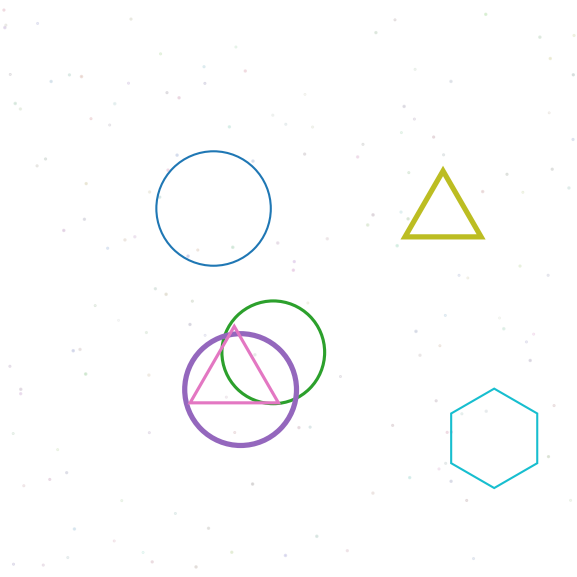[{"shape": "circle", "thickness": 1, "radius": 0.5, "center": [0.37, 0.638]}, {"shape": "circle", "thickness": 1.5, "radius": 0.44, "center": [0.473, 0.389]}, {"shape": "circle", "thickness": 2.5, "radius": 0.48, "center": [0.417, 0.325]}, {"shape": "triangle", "thickness": 1.5, "radius": 0.44, "center": [0.406, 0.346]}, {"shape": "triangle", "thickness": 2.5, "radius": 0.38, "center": [0.767, 0.627]}, {"shape": "hexagon", "thickness": 1, "radius": 0.43, "center": [0.856, 0.24]}]